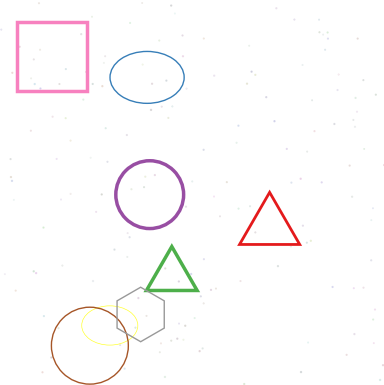[{"shape": "triangle", "thickness": 2, "radius": 0.45, "center": [0.7, 0.41]}, {"shape": "oval", "thickness": 1, "radius": 0.48, "center": [0.382, 0.799]}, {"shape": "triangle", "thickness": 2.5, "radius": 0.38, "center": [0.446, 0.283]}, {"shape": "circle", "thickness": 2.5, "radius": 0.44, "center": [0.389, 0.494]}, {"shape": "oval", "thickness": 0.5, "radius": 0.36, "center": [0.285, 0.155]}, {"shape": "circle", "thickness": 1, "radius": 0.5, "center": [0.233, 0.102]}, {"shape": "square", "thickness": 2.5, "radius": 0.45, "center": [0.135, 0.853]}, {"shape": "hexagon", "thickness": 1, "radius": 0.35, "center": [0.365, 0.183]}]